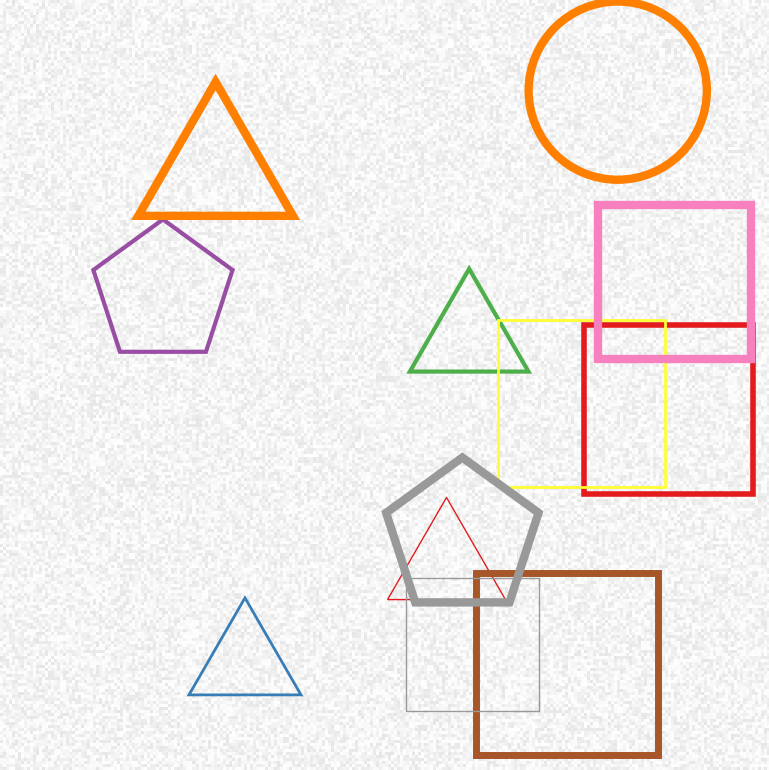[{"shape": "square", "thickness": 2, "radius": 0.55, "center": [0.868, 0.468]}, {"shape": "triangle", "thickness": 0.5, "radius": 0.44, "center": [0.58, 0.266]}, {"shape": "triangle", "thickness": 1, "radius": 0.42, "center": [0.318, 0.14]}, {"shape": "triangle", "thickness": 1.5, "radius": 0.44, "center": [0.609, 0.562]}, {"shape": "pentagon", "thickness": 1.5, "radius": 0.48, "center": [0.212, 0.62]}, {"shape": "triangle", "thickness": 3, "radius": 0.58, "center": [0.28, 0.778]}, {"shape": "circle", "thickness": 3, "radius": 0.58, "center": [0.802, 0.882]}, {"shape": "square", "thickness": 1, "radius": 0.54, "center": [0.755, 0.476]}, {"shape": "square", "thickness": 2.5, "radius": 0.59, "center": [0.737, 0.138]}, {"shape": "square", "thickness": 3, "radius": 0.5, "center": [0.876, 0.634]}, {"shape": "pentagon", "thickness": 3, "radius": 0.52, "center": [0.6, 0.302]}, {"shape": "square", "thickness": 0.5, "radius": 0.43, "center": [0.614, 0.164]}]